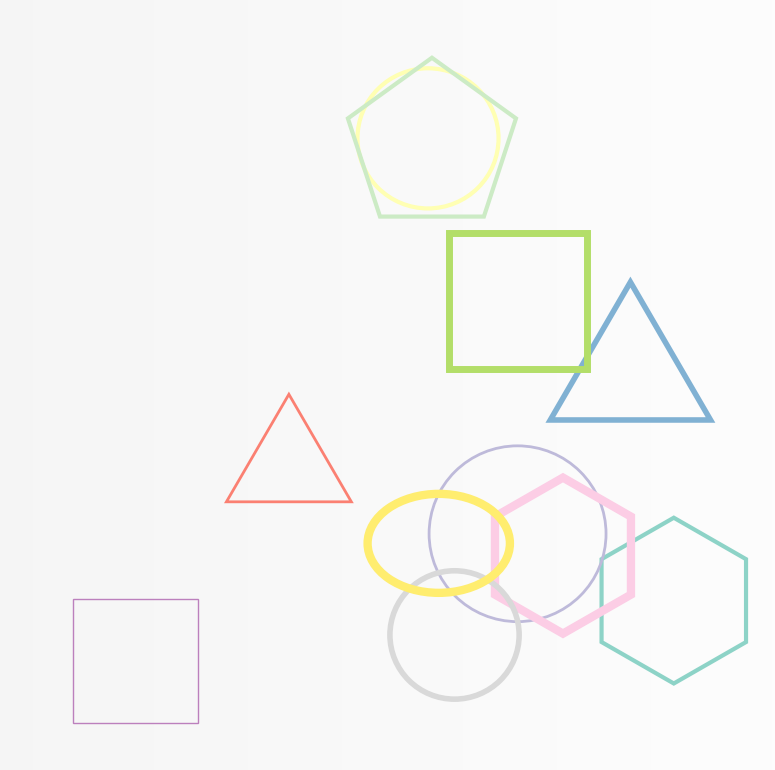[{"shape": "hexagon", "thickness": 1.5, "radius": 0.54, "center": [0.869, 0.22]}, {"shape": "circle", "thickness": 1.5, "radius": 0.46, "center": [0.552, 0.82]}, {"shape": "circle", "thickness": 1, "radius": 0.57, "center": [0.668, 0.307]}, {"shape": "triangle", "thickness": 1, "radius": 0.47, "center": [0.373, 0.395]}, {"shape": "triangle", "thickness": 2, "radius": 0.6, "center": [0.813, 0.514]}, {"shape": "square", "thickness": 2.5, "radius": 0.44, "center": [0.668, 0.609]}, {"shape": "hexagon", "thickness": 3, "radius": 0.51, "center": [0.726, 0.278]}, {"shape": "circle", "thickness": 2, "radius": 0.42, "center": [0.586, 0.175]}, {"shape": "square", "thickness": 0.5, "radius": 0.4, "center": [0.175, 0.141]}, {"shape": "pentagon", "thickness": 1.5, "radius": 0.57, "center": [0.557, 0.811]}, {"shape": "oval", "thickness": 3, "radius": 0.46, "center": [0.566, 0.294]}]